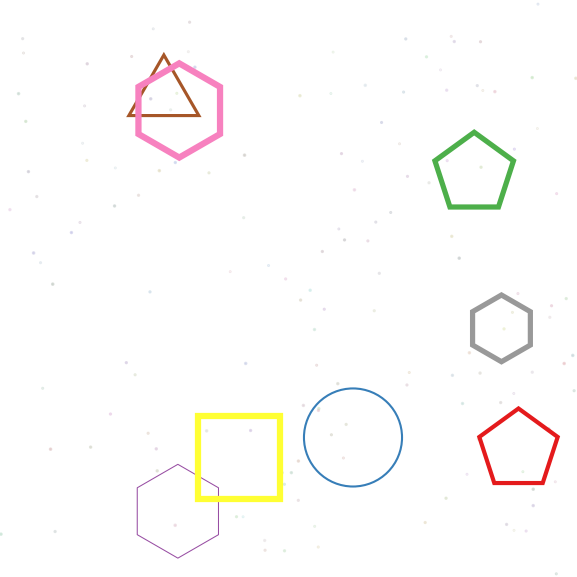[{"shape": "pentagon", "thickness": 2, "radius": 0.36, "center": [0.898, 0.22]}, {"shape": "circle", "thickness": 1, "radius": 0.42, "center": [0.611, 0.242]}, {"shape": "pentagon", "thickness": 2.5, "radius": 0.36, "center": [0.821, 0.699]}, {"shape": "hexagon", "thickness": 0.5, "radius": 0.41, "center": [0.308, 0.114]}, {"shape": "square", "thickness": 3, "radius": 0.36, "center": [0.414, 0.207]}, {"shape": "triangle", "thickness": 1.5, "radius": 0.35, "center": [0.284, 0.834]}, {"shape": "hexagon", "thickness": 3, "radius": 0.41, "center": [0.31, 0.808]}, {"shape": "hexagon", "thickness": 2.5, "radius": 0.29, "center": [0.868, 0.431]}]